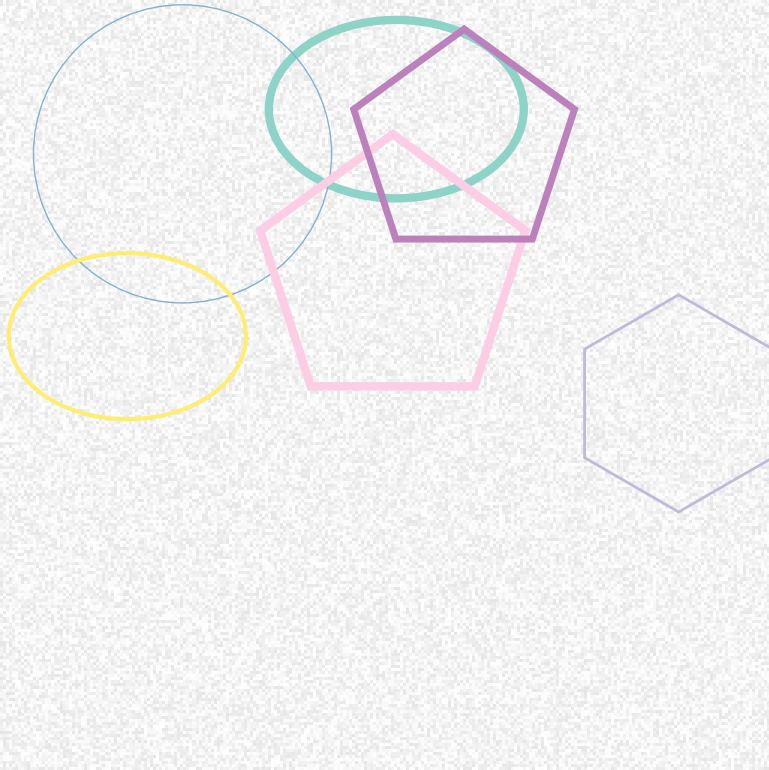[{"shape": "oval", "thickness": 3, "radius": 0.83, "center": [0.515, 0.858]}, {"shape": "hexagon", "thickness": 1, "radius": 0.71, "center": [0.881, 0.476]}, {"shape": "circle", "thickness": 0.5, "radius": 0.97, "center": [0.237, 0.8]}, {"shape": "pentagon", "thickness": 3, "radius": 0.91, "center": [0.51, 0.645]}, {"shape": "pentagon", "thickness": 2.5, "radius": 0.75, "center": [0.603, 0.811]}, {"shape": "oval", "thickness": 1.5, "radius": 0.77, "center": [0.165, 0.563]}]